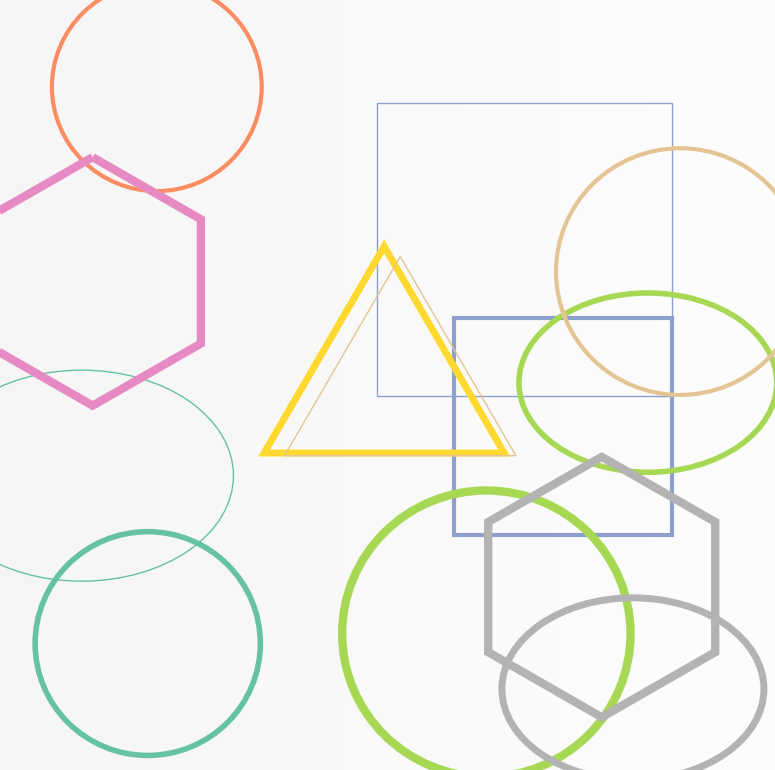[{"shape": "oval", "thickness": 0.5, "radius": 0.98, "center": [0.105, 0.382]}, {"shape": "circle", "thickness": 2, "radius": 0.73, "center": [0.191, 0.164]}, {"shape": "circle", "thickness": 1.5, "radius": 0.68, "center": [0.202, 0.887]}, {"shape": "square", "thickness": 0.5, "radius": 0.95, "center": [0.677, 0.676]}, {"shape": "square", "thickness": 1.5, "radius": 0.7, "center": [0.726, 0.446]}, {"shape": "hexagon", "thickness": 3, "radius": 0.81, "center": [0.12, 0.634]}, {"shape": "oval", "thickness": 2, "radius": 0.83, "center": [0.836, 0.503]}, {"shape": "circle", "thickness": 3, "radius": 0.93, "center": [0.628, 0.177]}, {"shape": "triangle", "thickness": 2.5, "radius": 0.89, "center": [0.496, 0.501]}, {"shape": "triangle", "thickness": 0.5, "radius": 0.86, "center": [0.516, 0.494]}, {"shape": "circle", "thickness": 1.5, "radius": 0.8, "center": [0.878, 0.647]}, {"shape": "hexagon", "thickness": 3, "radius": 0.85, "center": [0.776, 0.238]}, {"shape": "oval", "thickness": 2.5, "radius": 0.85, "center": [0.817, 0.105]}]